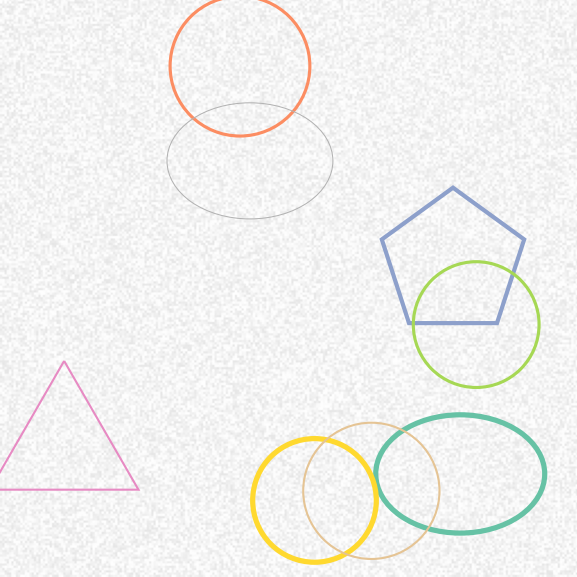[{"shape": "oval", "thickness": 2.5, "radius": 0.73, "center": [0.797, 0.178]}, {"shape": "circle", "thickness": 1.5, "radius": 0.61, "center": [0.416, 0.885]}, {"shape": "pentagon", "thickness": 2, "radius": 0.65, "center": [0.784, 0.544]}, {"shape": "triangle", "thickness": 1, "radius": 0.74, "center": [0.111, 0.226]}, {"shape": "circle", "thickness": 1.5, "radius": 0.54, "center": [0.825, 0.437]}, {"shape": "circle", "thickness": 2.5, "radius": 0.54, "center": [0.545, 0.133]}, {"shape": "circle", "thickness": 1, "radius": 0.59, "center": [0.643, 0.149]}, {"shape": "oval", "thickness": 0.5, "radius": 0.72, "center": [0.433, 0.721]}]